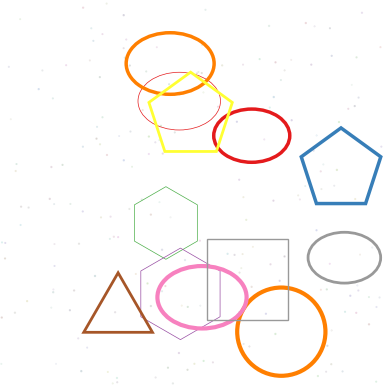[{"shape": "oval", "thickness": 0.5, "radius": 0.54, "center": [0.466, 0.737]}, {"shape": "oval", "thickness": 2.5, "radius": 0.49, "center": [0.654, 0.648]}, {"shape": "pentagon", "thickness": 2.5, "radius": 0.54, "center": [0.886, 0.559]}, {"shape": "hexagon", "thickness": 0.5, "radius": 0.47, "center": [0.431, 0.421]}, {"shape": "hexagon", "thickness": 0.5, "radius": 0.59, "center": [0.469, 0.237]}, {"shape": "circle", "thickness": 3, "radius": 0.57, "center": [0.731, 0.139]}, {"shape": "oval", "thickness": 2.5, "radius": 0.57, "center": [0.442, 0.835]}, {"shape": "pentagon", "thickness": 2, "radius": 0.57, "center": [0.495, 0.699]}, {"shape": "triangle", "thickness": 2, "radius": 0.52, "center": [0.307, 0.188]}, {"shape": "oval", "thickness": 3, "radius": 0.58, "center": [0.525, 0.228]}, {"shape": "oval", "thickness": 2, "radius": 0.47, "center": [0.894, 0.331]}, {"shape": "square", "thickness": 1, "radius": 0.52, "center": [0.642, 0.274]}]